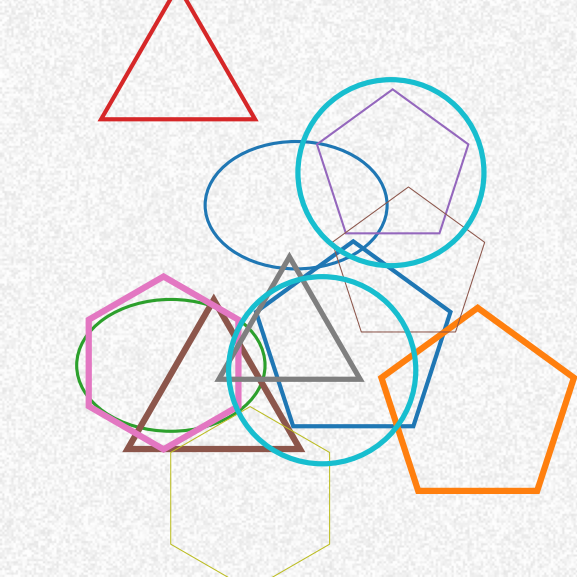[{"shape": "oval", "thickness": 1.5, "radius": 0.79, "center": [0.513, 0.644]}, {"shape": "pentagon", "thickness": 2, "radius": 0.89, "center": [0.612, 0.404]}, {"shape": "pentagon", "thickness": 3, "radius": 0.88, "center": [0.827, 0.291]}, {"shape": "oval", "thickness": 1.5, "radius": 0.82, "center": [0.296, 0.366]}, {"shape": "triangle", "thickness": 2, "radius": 0.77, "center": [0.308, 0.87]}, {"shape": "pentagon", "thickness": 1, "radius": 0.69, "center": [0.68, 0.707]}, {"shape": "triangle", "thickness": 3, "radius": 0.86, "center": [0.37, 0.308]}, {"shape": "pentagon", "thickness": 0.5, "radius": 0.69, "center": [0.707, 0.537]}, {"shape": "hexagon", "thickness": 3, "radius": 0.75, "center": [0.283, 0.371]}, {"shape": "triangle", "thickness": 2.5, "radius": 0.71, "center": [0.501, 0.413]}, {"shape": "hexagon", "thickness": 0.5, "radius": 0.79, "center": [0.433, 0.136]}, {"shape": "circle", "thickness": 2.5, "radius": 0.81, "center": [0.677, 0.7]}, {"shape": "circle", "thickness": 2.5, "radius": 0.81, "center": [0.558, 0.358]}]